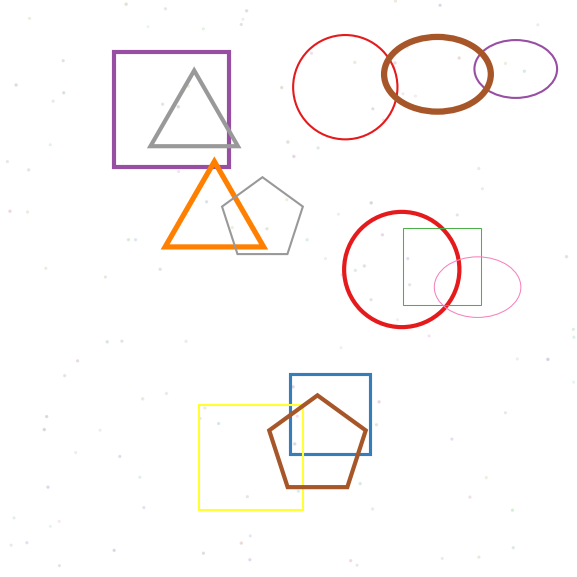[{"shape": "circle", "thickness": 2, "radius": 0.5, "center": [0.696, 0.532]}, {"shape": "circle", "thickness": 1, "radius": 0.45, "center": [0.598, 0.848]}, {"shape": "square", "thickness": 1.5, "radius": 0.35, "center": [0.572, 0.282]}, {"shape": "square", "thickness": 0.5, "radius": 0.33, "center": [0.765, 0.537]}, {"shape": "oval", "thickness": 1, "radius": 0.36, "center": [0.893, 0.88]}, {"shape": "square", "thickness": 2, "radius": 0.5, "center": [0.297, 0.809]}, {"shape": "triangle", "thickness": 2.5, "radius": 0.49, "center": [0.371, 0.621]}, {"shape": "square", "thickness": 1, "radius": 0.45, "center": [0.434, 0.207]}, {"shape": "oval", "thickness": 3, "radius": 0.46, "center": [0.757, 0.871]}, {"shape": "pentagon", "thickness": 2, "radius": 0.44, "center": [0.55, 0.227]}, {"shape": "oval", "thickness": 0.5, "radius": 0.37, "center": [0.827, 0.502]}, {"shape": "triangle", "thickness": 2, "radius": 0.44, "center": [0.336, 0.79]}, {"shape": "pentagon", "thickness": 1, "radius": 0.37, "center": [0.454, 0.619]}]